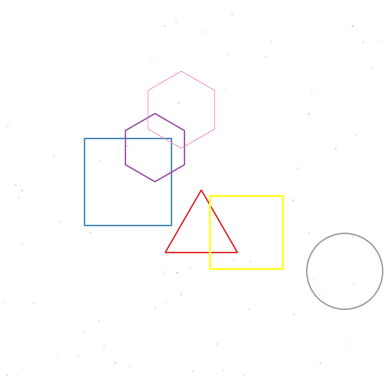[{"shape": "triangle", "thickness": 1, "radius": 0.54, "center": [0.523, 0.398]}, {"shape": "square", "thickness": 1, "radius": 0.56, "center": [0.332, 0.529]}, {"shape": "hexagon", "thickness": 1, "radius": 0.44, "center": [0.402, 0.617]}, {"shape": "square", "thickness": 1.5, "radius": 0.47, "center": [0.641, 0.396]}, {"shape": "hexagon", "thickness": 0.5, "radius": 0.5, "center": [0.471, 0.715]}, {"shape": "circle", "thickness": 1, "radius": 0.49, "center": [0.895, 0.295]}]